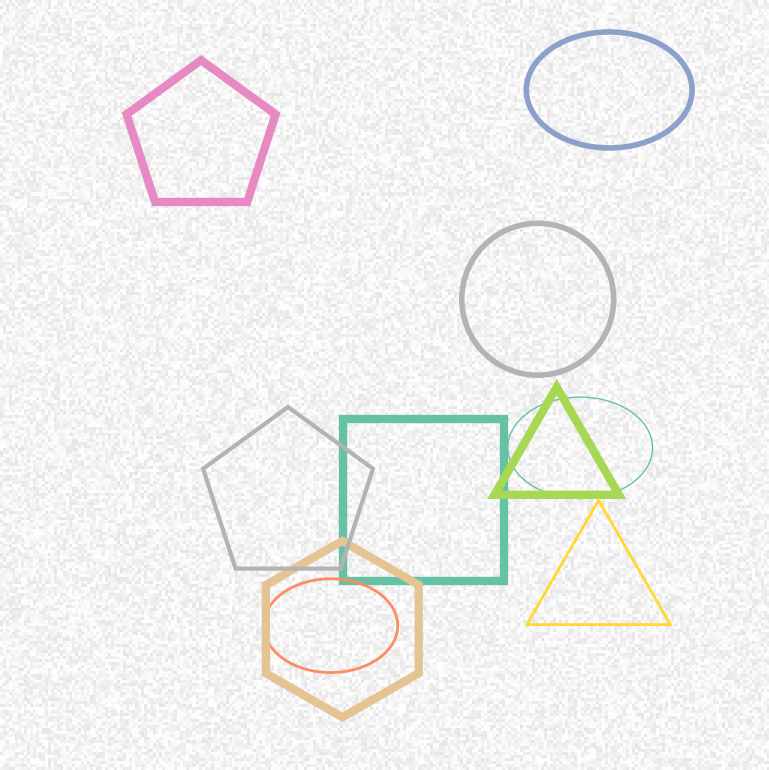[{"shape": "square", "thickness": 3, "radius": 0.52, "center": [0.55, 0.351]}, {"shape": "oval", "thickness": 0.5, "radius": 0.47, "center": [0.753, 0.419]}, {"shape": "oval", "thickness": 1, "radius": 0.43, "center": [0.43, 0.187]}, {"shape": "oval", "thickness": 2, "radius": 0.54, "center": [0.791, 0.883]}, {"shape": "pentagon", "thickness": 3, "radius": 0.51, "center": [0.261, 0.82]}, {"shape": "triangle", "thickness": 3, "radius": 0.47, "center": [0.723, 0.404]}, {"shape": "triangle", "thickness": 1, "radius": 0.54, "center": [0.777, 0.243]}, {"shape": "hexagon", "thickness": 3, "radius": 0.57, "center": [0.445, 0.183]}, {"shape": "pentagon", "thickness": 1.5, "radius": 0.58, "center": [0.374, 0.355]}, {"shape": "circle", "thickness": 2, "radius": 0.49, "center": [0.698, 0.611]}]